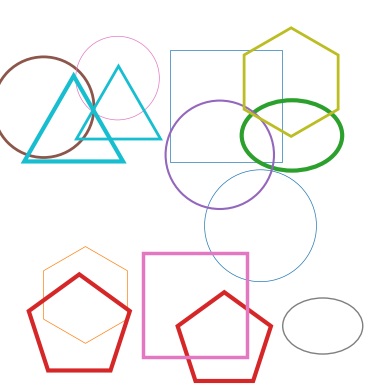[{"shape": "circle", "thickness": 0.5, "radius": 0.73, "center": [0.677, 0.414]}, {"shape": "square", "thickness": 0.5, "radius": 0.73, "center": [0.587, 0.725]}, {"shape": "hexagon", "thickness": 0.5, "radius": 0.63, "center": [0.222, 0.234]}, {"shape": "oval", "thickness": 3, "radius": 0.65, "center": [0.758, 0.648]}, {"shape": "pentagon", "thickness": 3, "radius": 0.69, "center": [0.206, 0.149]}, {"shape": "pentagon", "thickness": 3, "radius": 0.64, "center": [0.583, 0.114]}, {"shape": "circle", "thickness": 1.5, "radius": 0.7, "center": [0.571, 0.598]}, {"shape": "circle", "thickness": 2, "radius": 0.65, "center": [0.113, 0.722]}, {"shape": "square", "thickness": 2.5, "radius": 0.68, "center": [0.506, 0.209]}, {"shape": "circle", "thickness": 0.5, "radius": 0.54, "center": [0.305, 0.797]}, {"shape": "oval", "thickness": 1, "radius": 0.52, "center": [0.838, 0.153]}, {"shape": "hexagon", "thickness": 2, "radius": 0.71, "center": [0.756, 0.787]}, {"shape": "triangle", "thickness": 3, "radius": 0.74, "center": [0.191, 0.655]}, {"shape": "triangle", "thickness": 2, "radius": 0.63, "center": [0.308, 0.702]}]